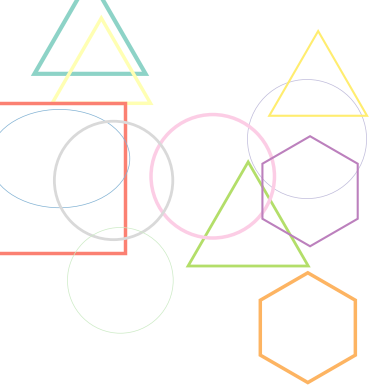[{"shape": "triangle", "thickness": 3, "radius": 0.83, "center": [0.234, 0.892]}, {"shape": "triangle", "thickness": 2.5, "radius": 0.74, "center": [0.263, 0.805]}, {"shape": "circle", "thickness": 0.5, "radius": 0.77, "center": [0.797, 0.639]}, {"shape": "square", "thickness": 2.5, "radius": 0.98, "center": [0.129, 0.537]}, {"shape": "oval", "thickness": 0.5, "radius": 0.91, "center": [0.155, 0.588]}, {"shape": "hexagon", "thickness": 2.5, "radius": 0.71, "center": [0.8, 0.149]}, {"shape": "triangle", "thickness": 2, "radius": 0.9, "center": [0.645, 0.399]}, {"shape": "circle", "thickness": 2.5, "radius": 0.8, "center": [0.553, 0.542]}, {"shape": "circle", "thickness": 2, "radius": 0.77, "center": [0.295, 0.531]}, {"shape": "hexagon", "thickness": 1.5, "radius": 0.71, "center": [0.805, 0.503]}, {"shape": "circle", "thickness": 0.5, "radius": 0.69, "center": [0.313, 0.272]}, {"shape": "triangle", "thickness": 1.5, "radius": 0.73, "center": [0.826, 0.773]}]